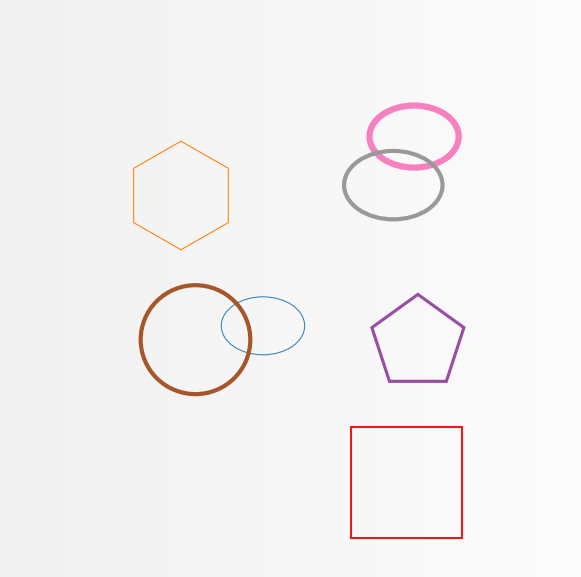[{"shape": "square", "thickness": 1, "radius": 0.48, "center": [0.699, 0.163]}, {"shape": "oval", "thickness": 0.5, "radius": 0.36, "center": [0.452, 0.435]}, {"shape": "pentagon", "thickness": 1.5, "radius": 0.42, "center": [0.719, 0.406]}, {"shape": "hexagon", "thickness": 0.5, "radius": 0.47, "center": [0.311, 0.661]}, {"shape": "circle", "thickness": 2, "radius": 0.47, "center": [0.336, 0.411]}, {"shape": "oval", "thickness": 3, "radius": 0.38, "center": [0.712, 0.763]}, {"shape": "oval", "thickness": 2, "radius": 0.42, "center": [0.677, 0.679]}]